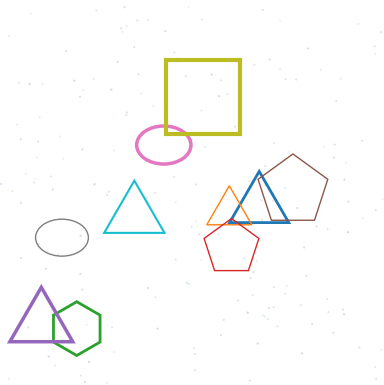[{"shape": "triangle", "thickness": 2, "radius": 0.44, "center": [0.673, 0.466]}, {"shape": "triangle", "thickness": 1, "radius": 0.34, "center": [0.596, 0.45]}, {"shape": "hexagon", "thickness": 2, "radius": 0.35, "center": [0.199, 0.146]}, {"shape": "pentagon", "thickness": 1, "radius": 0.37, "center": [0.601, 0.358]}, {"shape": "triangle", "thickness": 2.5, "radius": 0.47, "center": [0.107, 0.16]}, {"shape": "pentagon", "thickness": 1, "radius": 0.48, "center": [0.761, 0.505]}, {"shape": "oval", "thickness": 2.5, "radius": 0.35, "center": [0.425, 0.623]}, {"shape": "oval", "thickness": 1, "radius": 0.34, "center": [0.161, 0.383]}, {"shape": "square", "thickness": 3, "radius": 0.48, "center": [0.527, 0.747]}, {"shape": "triangle", "thickness": 1.5, "radius": 0.45, "center": [0.349, 0.44]}]